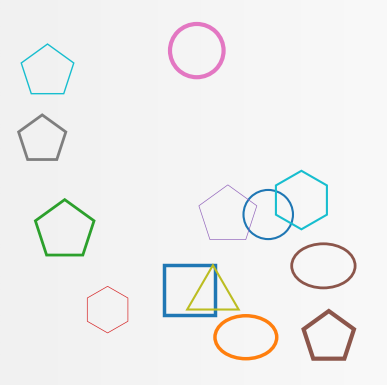[{"shape": "square", "thickness": 2.5, "radius": 0.33, "center": [0.488, 0.247]}, {"shape": "circle", "thickness": 1.5, "radius": 0.32, "center": [0.692, 0.443]}, {"shape": "oval", "thickness": 2.5, "radius": 0.4, "center": [0.634, 0.124]}, {"shape": "pentagon", "thickness": 2, "radius": 0.4, "center": [0.167, 0.402]}, {"shape": "hexagon", "thickness": 0.5, "radius": 0.3, "center": [0.278, 0.196]}, {"shape": "pentagon", "thickness": 0.5, "radius": 0.39, "center": [0.588, 0.441]}, {"shape": "pentagon", "thickness": 3, "radius": 0.34, "center": [0.848, 0.124]}, {"shape": "oval", "thickness": 2, "radius": 0.41, "center": [0.835, 0.309]}, {"shape": "circle", "thickness": 3, "radius": 0.35, "center": [0.508, 0.869]}, {"shape": "pentagon", "thickness": 2, "radius": 0.32, "center": [0.109, 0.637]}, {"shape": "triangle", "thickness": 1.5, "radius": 0.38, "center": [0.549, 0.234]}, {"shape": "hexagon", "thickness": 1.5, "radius": 0.38, "center": [0.778, 0.48]}, {"shape": "pentagon", "thickness": 1, "radius": 0.36, "center": [0.123, 0.814]}]